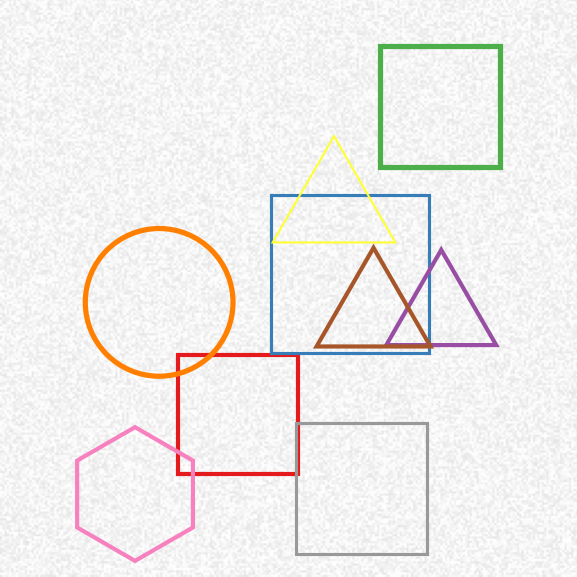[{"shape": "square", "thickness": 2, "radius": 0.52, "center": [0.413, 0.281]}, {"shape": "square", "thickness": 1.5, "radius": 0.68, "center": [0.606, 0.524]}, {"shape": "square", "thickness": 2.5, "radius": 0.52, "center": [0.762, 0.815]}, {"shape": "triangle", "thickness": 2, "radius": 0.55, "center": [0.764, 0.457]}, {"shape": "circle", "thickness": 2.5, "radius": 0.64, "center": [0.276, 0.476]}, {"shape": "triangle", "thickness": 1, "radius": 0.61, "center": [0.578, 0.641]}, {"shape": "triangle", "thickness": 2, "radius": 0.57, "center": [0.647, 0.456]}, {"shape": "hexagon", "thickness": 2, "radius": 0.58, "center": [0.234, 0.144]}, {"shape": "square", "thickness": 1.5, "radius": 0.56, "center": [0.626, 0.153]}]